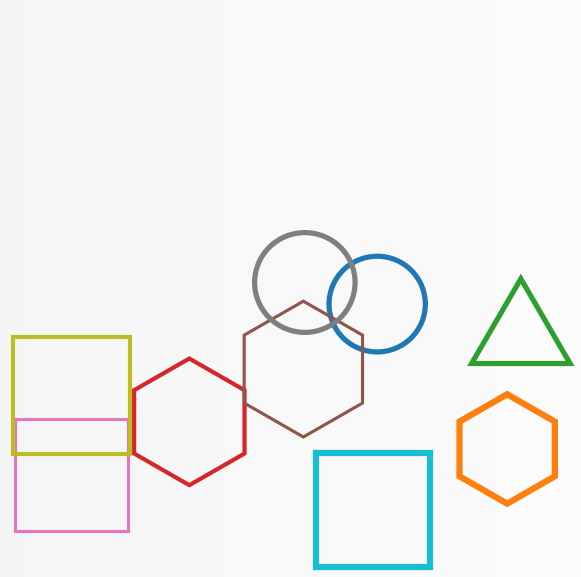[{"shape": "circle", "thickness": 2.5, "radius": 0.41, "center": [0.649, 0.473]}, {"shape": "hexagon", "thickness": 3, "radius": 0.47, "center": [0.873, 0.222]}, {"shape": "triangle", "thickness": 2.5, "radius": 0.49, "center": [0.896, 0.419]}, {"shape": "hexagon", "thickness": 2, "radius": 0.55, "center": [0.326, 0.269]}, {"shape": "hexagon", "thickness": 1.5, "radius": 0.59, "center": [0.522, 0.36]}, {"shape": "square", "thickness": 1.5, "radius": 0.48, "center": [0.124, 0.177]}, {"shape": "circle", "thickness": 2.5, "radius": 0.43, "center": [0.524, 0.51]}, {"shape": "square", "thickness": 2, "radius": 0.51, "center": [0.123, 0.314]}, {"shape": "square", "thickness": 3, "radius": 0.49, "center": [0.642, 0.116]}]